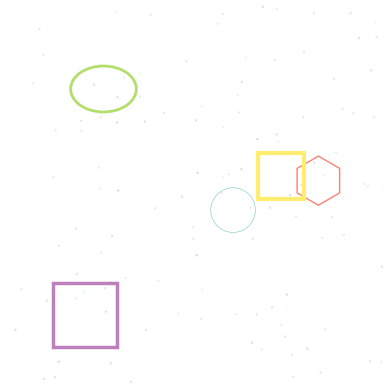[{"shape": "circle", "thickness": 0.5, "radius": 0.29, "center": [0.605, 0.454]}, {"shape": "hexagon", "thickness": 1, "radius": 0.32, "center": [0.827, 0.531]}, {"shape": "oval", "thickness": 2, "radius": 0.43, "center": [0.269, 0.769]}, {"shape": "square", "thickness": 2.5, "radius": 0.42, "center": [0.221, 0.181]}, {"shape": "square", "thickness": 3, "radius": 0.3, "center": [0.729, 0.542]}]